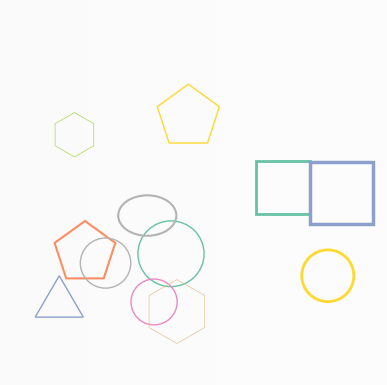[{"shape": "circle", "thickness": 1, "radius": 0.43, "center": [0.441, 0.341]}, {"shape": "square", "thickness": 2, "radius": 0.35, "center": [0.731, 0.513]}, {"shape": "pentagon", "thickness": 1.5, "radius": 0.41, "center": [0.219, 0.344]}, {"shape": "square", "thickness": 2.5, "radius": 0.41, "center": [0.882, 0.499]}, {"shape": "triangle", "thickness": 1, "radius": 0.36, "center": [0.153, 0.212]}, {"shape": "circle", "thickness": 1, "radius": 0.3, "center": [0.398, 0.216]}, {"shape": "hexagon", "thickness": 0.5, "radius": 0.29, "center": [0.192, 0.65]}, {"shape": "circle", "thickness": 2, "radius": 0.34, "center": [0.846, 0.284]}, {"shape": "pentagon", "thickness": 1, "radius": 0.42, "center": [0.486, 0.697]}, {"shape": "hexagon", "thickness": 0.5, "radius": 0.41, "center": [0.456, 0.191]}, {"shape": "oval", "thickness": 1.5, "radius": 0.38, "center": [0.38, 0.44]}, {"shape": "circle", "thickness": 1, "radius": 0.33, "center": [0.272, 0.317]}]